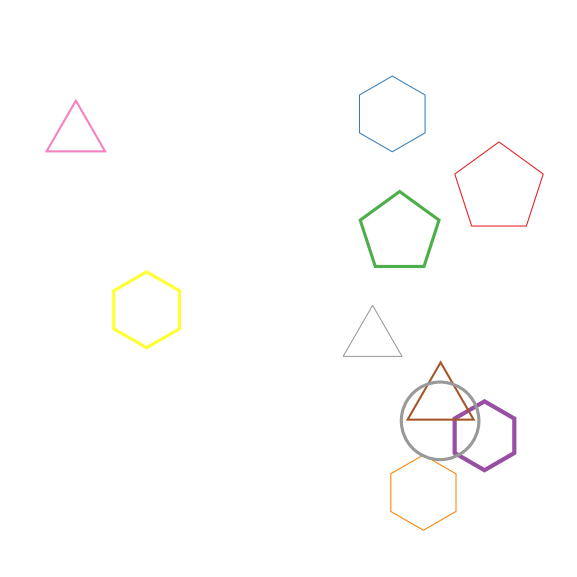[{"shape": "pentagon", "thickness": 0.5, "radius": 0.4, "center": [0.864, 0.673]}, {"shape": "hexagon", "thickness": 0.5, "radius": 0.33, "center": [0.679, 0.802]}, {"shape": "pentagon", "thickness": 1.5, "radius": 0.36, "center": [0.692, 0.596]}, {"shape": "hexagon", "thickness": 2, "radius": 0.3, "center": [0.839, 0.245]}, {"shape": "hexagon", "thickness": 0.5, "radius": 0.33, "center": [0.733, 0.146]}, {"shape": "hexagon", "thickness": 1.5, "radius": 0.33, "center": [0.254, 0.463]}, {"shape": "triangle", "thickness": 1, "radius": 0.33, "center": [0.763, 0.306]}, {"shape": "triangle", "thickness": 1, "radius": 0.29, "center": [0.131, 0.766]}, {"shape": "circle", "thickness": 1.5, "radius": 0.34, "center": [0.762, 0.27]}, {"shape": "triangle", "thickness": 0.5, "radius": 0.29, "center": [0.645, 0.411]}]